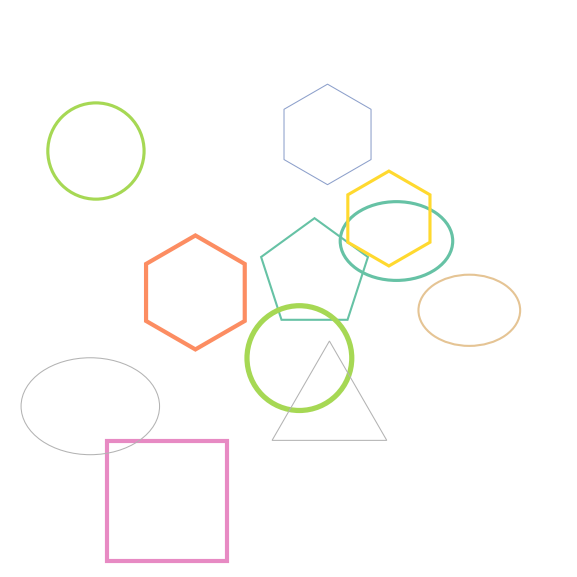[{"shape": "pentagon", "thickness": 1, "radius": 0.49, "center": [0.545, 0.524]}, {"shape": "oval", "thickness": 1.5, "radius": 0.49, "center": [0.687, 0.582]}, {"shape": "hexagon", "thickness": 2, "radius": 0.49, "center": [0.338, 0.493]}, {"shape": "hexagon", "thickness": 0.5, "radius": 0.44, "center": [0.567, 0.766]}, {"shape": "square", "thickness": 2, "radius": 0.52, "center": [0.289, 0.132]}, {"shape": "circle", "thickness": 1.5, "radius": 0.42, "center": [0.166, 0.738]}, {"shape": "circle", "thickness": 2.5, "radius": 0.45, "center": [0.518, 0.379]}, {"shape": "hexagon", "thickness": 1.5, "radius": 0.41, "center": [0.673, 0.621]}, {"shape": "oval", "thickness": 1, "radius": 0.44, "center": [0.813, 0.462]}, {"shape": "triangle", "thickness": 0.5, "radius": 0.57, "center": [0.57, 0.294]}, {"shape": "oval", "thickness": 0.5, "radius": 0.6, "center": [0.156, 0.296]}]